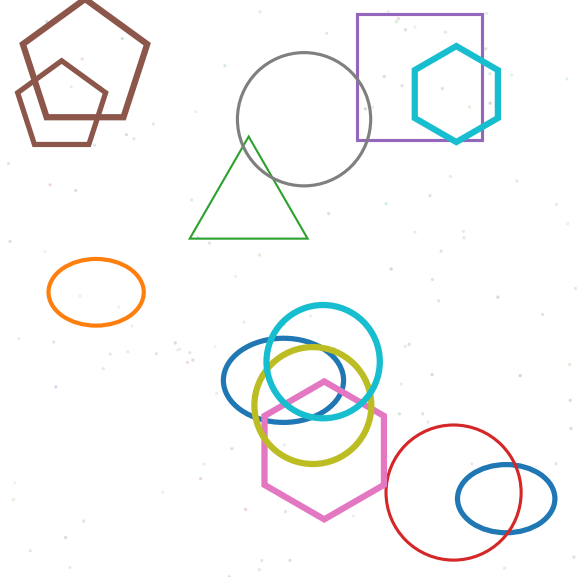[{"shape": "oval", "thickness": 2.5, "radius": 0.42, "center": [0.877, 0.136]}, {"shape": "oval", "thickness": 2.5, "radius": 0.52, "center": [0.491, 0.341]}, {"shape": "oval", "thickness": 2, "radius": 0.41, "center": [0.166, 0.493]}, {"shape": "triangle", "thickness": 1, "radius": 0.59, "center": [0.431, 0.645]}, {"shape": "circle", "thickness": 1.5, "radius": 0.58, "center": [0.785, 0.146]}, {"shape": "square", "thickness": 1.5, "radius": 0.54, "center": [0.726, 0.866]}, {"shape": "pentagon", "thickness": 3, "radius": 0.57, "center": [0.147, 0.888]}, {"shape": "pentagon", "thickness": 2.5, "radius": 0.4, "center": [0.107, 0.814]}, {"shape": "hexagon", "thickness": 3, "radius": 0.6, "center": [0.561, 0.219]}, {"shape": "circle", "thickness": 1.5, "radius": 0.58, "center": [0.527, 0.793]}, {"shape": "circle", "thickness": 3, "radius": 0.51, "center": [0.542, 0.297]}, {"shape": "circle", "thickness": 3, "radius": 0.49, "center": [0.56, 0.373]}, {"shape": "hexagon", "thickness": 3, "radius": 0.42, "center": [0.79, 0.836]}]